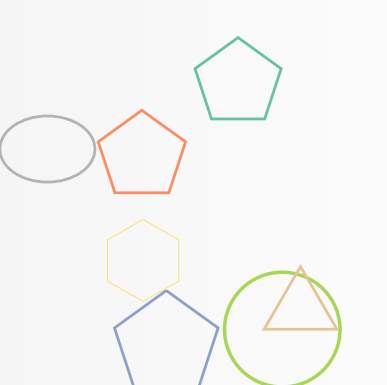[{"shape": "pentagon", "thickness": 2, "radius": 0.58, "center": [0.614, 0.786]}, {"shape": "pentagon", "thickness": 2, "radius": 0.59, "center": [0.366, 0.595]}, {"shape": "pentagon", "thickness": 2, "radius": 0.7, "center": [0.429, 0.105]}, {"shape": "circle", "thickness": 2.5, "radius": 0.75, "center": [0.729, 0.144]}, {"shape": "hexagon", "thickness": 0.5, "radius": 0.53, "center": [0.369, 0.323]}, {"shape": "triangle", "thickness": 2, "radius": 0.54, "center": [0.776, 0.199]}, {"shape": "oval", "thickness": 2, "radius": 0.61, "center": [0.122, 0.613]}]